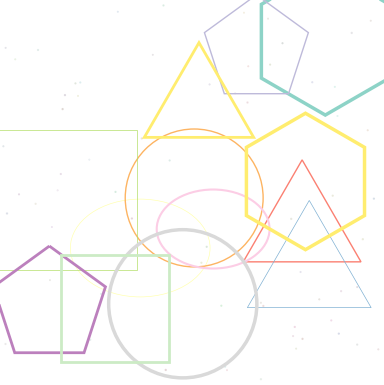[{"shape": "hexagon", "thickness": 2.5, "radius": 0.96, "center": [0.845, 0.893]}, {"shape": "oval", "thickness": 0.5, "radius": 0.91, "center": [0.364, 0.356]}, {"shape": "pentagon", "thickness": 1, "radius": 0.71, "center": [0.666, 0.871]}, {"shape": "triangle", "thickness": 1, "radius": 0.88, "center": [0.785, 0.408]}, {"shape": "triangle", "thickness": 0.5, "radius": 0.93, "center": [0.803, 0.294]}, {"shape": "circle", "thickness": 1, "radius": 0.9, "center": [0.504, 0.486]}, {"shape": "square", "thickness": 0.5, "radius": 0.91, "center": [0.173, 0.481]}, {"shape": "oval", "thickness": 1.5, "radius": 0.73, "center": [0.554, 0.405]}, {"shape": "circle", "thickness": 2.5, "radius": 0.96, "center": [0.475, 0.211]}, {"shape": "pentagon", "thickness": 2, "radius": 0.77, "center": [0.128, 0.208]}, {"shape": "square", "thickness": 2, "radius": 0.7, "center": [0.299, 0.198]}, {"shape": "hexagon", "thickness": 2.5, "radius": 0.89, "center": [0.793, 0.529]}, {"shape": "triangle", "thickness": 2, "radius": 0.82, "center": [0.517, 0.725]}]